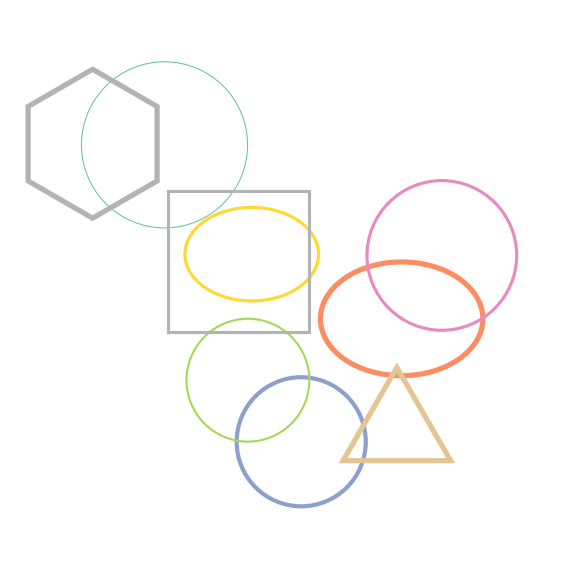[{"shape": "circle", "thickness": 0.5, "radius": 0.72, "center": [0.285, 0.748]}, {"shape": "oval", "thickness": 2.5, "radius": 0.7, "center": [0.695, 0.447]}, {"shape": "circle", "thickness": 2, "radius": 0.56, "center": [0.522, 0.234]}, {"shape": "circle", "thickness": 1.5, "radius": 0.65, "center": [0.765, 0.557]}, {"shape": "circle", "thickness": 1, "radius": 0.53, "center": [0.429, 0.341]}, {"shape": "oval", "thickness": 1.5, "radius": 0.58, "center": [0.436, 0.559]}, {"shape": "triangle", "thickness": 2.5, "radius": 0.54, "center": [0.687, 0.255]}, {"shape": "square", "thickness": 1.5, "radius": 0.61, "center": [0.413, 0.546]}, {"shape": "hexagon", "thickness": 2.5, "radius": 0.64, "center": [0.16, 0.75]}]